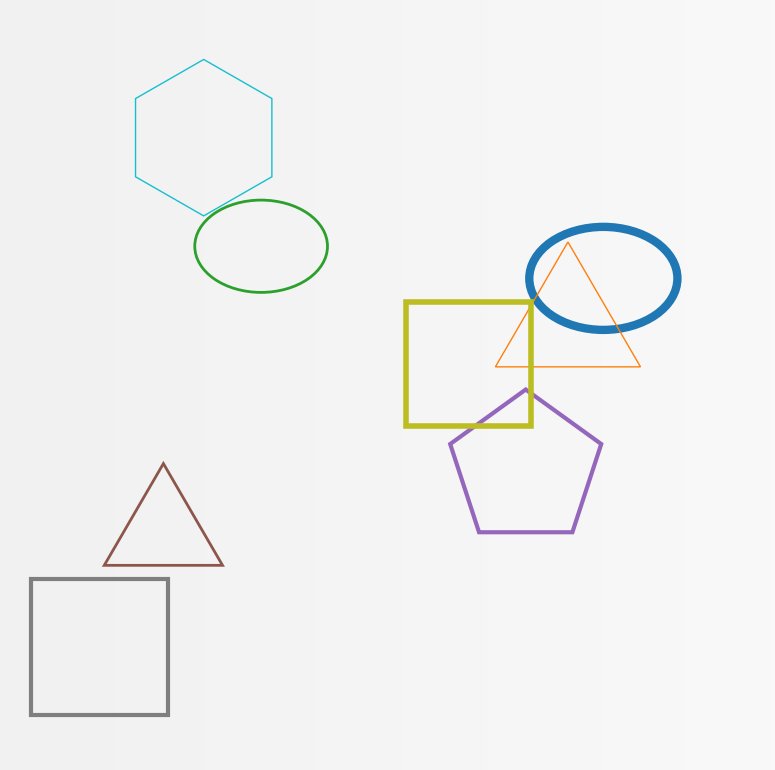[{"shape": "oval", "thickness": 3, "radius": 0.48, "center": [0.779, 0.638]}, {"shape": "triangle", "thickness": 0.5, "radius": 0.54, "center": [0.733, 0.578]}, {"shape": "oval", "thickness": 1, "radius": 0.43, "center": [0.337, 0.68]}, {"shape": "pentagon", "thickness": 1.5, "radius": 0.51, "center": [0.678, 0.392]}, {"shape": "triangle", "thickness": 1, "radius": 0.44, "center": [0.211, 0.31]}, {"shape": "square", "thickness": 1.5, "radius": 0.44, "center": [0.128, 0.16]}, {"shape": "square", "thickness": 2, "radius": 0.4, "center": [0.604, 0.527]}, {"shape": "hexagon", "thickness": 0.5, "radius": 0.51, "center": [0.263, 0.821]}]